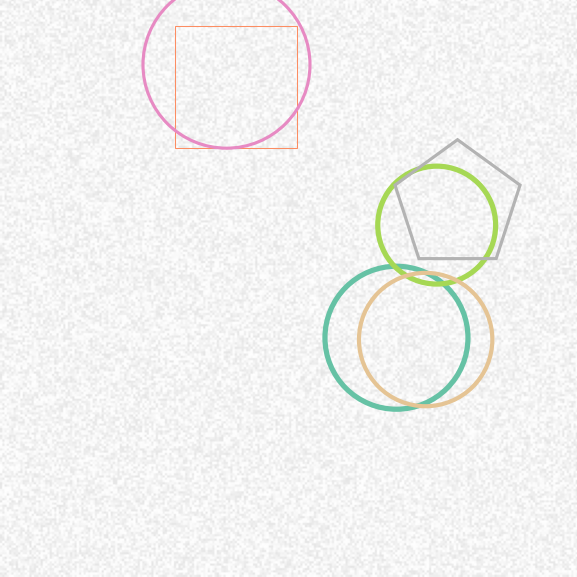[{"shape": "circle", "thickness": 2.5, "radius": 0.62, "center": [0.687, 0.414]}, {"shape": "square", "thickness": 0.5, "radius": 0.53, "center": [0.409, 0.849]}, {"shape": "circle", "thickness": 1.5, "radius": 0.72, "center": [0.392, 0.887]}, {"shape": "circle", "thickness": 2.5, "radius": 0.51, "center": [0.756, 0.609]}, {"shape": "circle", "thickness": 2, "radius": 0.58, "center": [0.737, 0.411]}, {"shape": "pentagon", "thickness": 1.5, "radius": 0.57, "center": [0.792, 0.643]}]